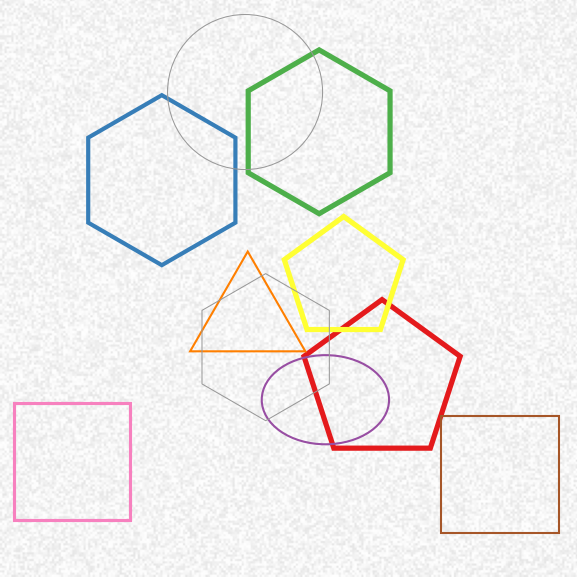[{"shape": "pentagon", "thickness": 2.5, "radius": 0.71, "center": [0.662, 0.338]}, {"shape": "hexagon", "thickness": 2, "radius": 0.74, "center": [0.28, 0.687]}, {"shape": "hexagon", "thickness": 2.5, "radius": 0.71, "center": [0.553, 0.771]}, {"shape": "oval", "thickness": 1, "radius": 0.55, "center": [0.563, 0.307]}, {"shape": "triangle", "thickness": 1, "radius": 0.58, "center": [0.429, 0.448]}, {"shape": "pentagon", "thickness": 2.5, "radius": 0.54, "center": [0.595, 0.516]}, {"shape": "square", "thickness": 1, "radius": 0.51, "center": [0.866, 0.178]}, {"shape": "square", "thickness": 1.5, "radius": 0.5, "center": [0.124, 0.2]}, {"shape": "circle", "thickness": 0.5, "radius": 0.67, "center": [0.424, 0.84]}, {"shape": "hexagon", "thickness": 0.5, "radius": 0.64, "center": [0.46, 0.398]}]